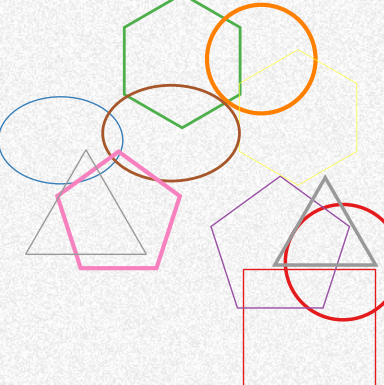[{"shape": "square", "thickness": 1, "radius": 0.86, "center": [0.803, 0.131]}, {"shape": "circle", "thickness": 2.5, "radius": 0.75, "center": [0.891, 0.319]}, {"shape": "oval", "thickness": 1, "radius": 0.81, "center": [0.157, 0.636]}, {"shape": "hexagon", "thickness": 2, "radius": 0.87, "center": [0.473, 0.842]}, {"shape": "pentagon", "thickness": 1, "radius": 0.95, "center": [0.728, 0.353]}, {"shape": "circle", "thickness": 3, "radius": 0.71, "center": [0.679, 0.847]}, {"shape": "hexagon", "thickness": 0.5, "radius": 0.88, "center": [0.774, 0.695]}, {"shape": "oval", "thickness": 2, "radius": 0.89, "center": [0.444, 0.654]}, {"shape": "pentagon", "thickness": 3, "radius": 0.84, "center": [0.308, 0.439]}, {"shape": "triangle", "thickness": 2.5, "radius": 0.76, "center": [0.845, 0.387]}, {"shape": "triangle", "thickness": 1, "radius": 0.91, "center": [0.223, 0.43]}]